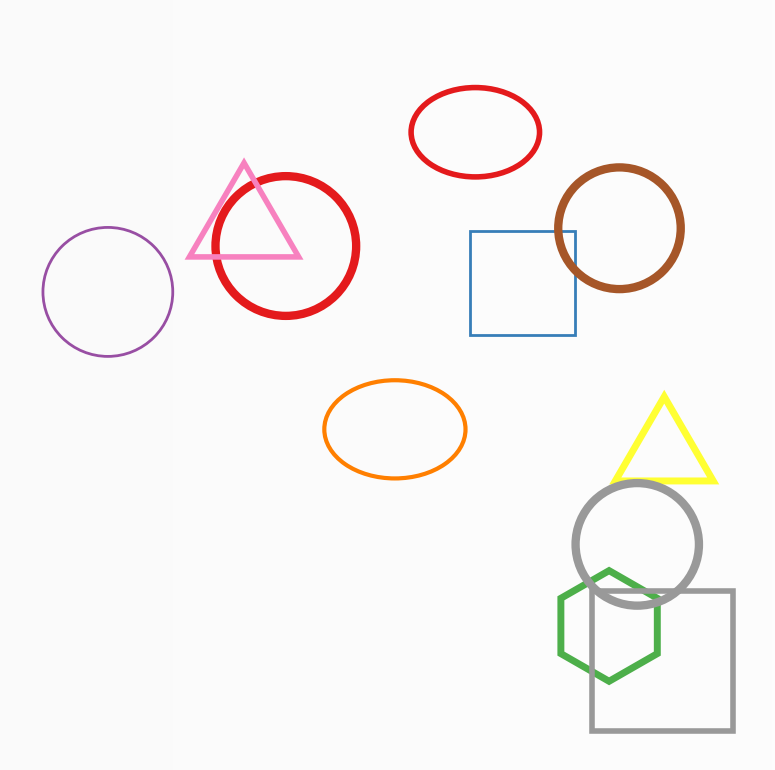[{"shape": "oval", "thickness": 2, "radius": 0.41, "center": [0.613, 0.828]}, {"shape": "circle", "thickness": 3, "radius": 0.45, "center": [0.369, 0.681]}, {"shape": "square", "thickness": 1, "radius": 0.34, "center": [0.674, 0.633]}, {"shape": "hexagon", "thickness": 2.5, "radius": 0.36, "center": [0.786, 0.187]}, {"shape": "circle", "thickness": 1, "radius": 0.42, "center": [0.139, 0.621]}, {"shape": "oval", "thickness": 1.5, "radius": 0.46, "center": [0.51, 0.442]}, {"shape": "triangle", "thickness": 2.5, "radius": 0.36, "center": [0.857, 0.412]}, {"shape": "circle", "thickness": 3, "radius": 0.4, "center": [0.799, 0.704]}, {"shape": "triangle", "thickness": 2, "radius": 0.41, "center": [0.315, 0.707]}, {"shape": "circle", "thickness": 3, "radius": 0.4, "center": [0.822, 0.293]}, {"shape": "square", "thickness": 2, "radius": 0.46, "center": [0.855, 0.141]}]